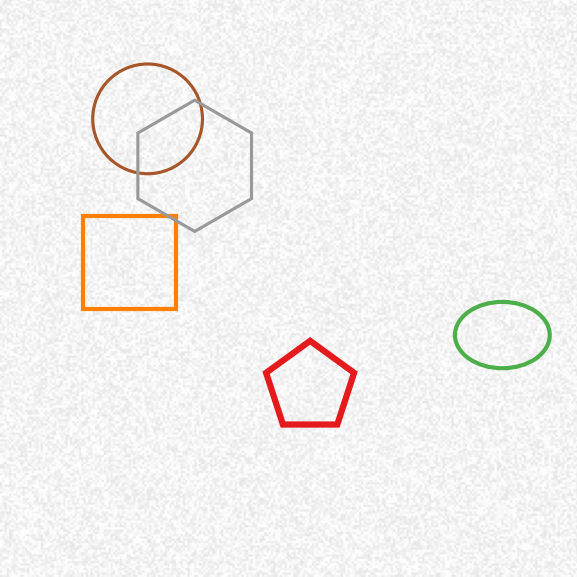[{"shape": "pentagon", "thickness": 3, "radius": 0.4, "center": [0.537, 0.329]}, {"shape": "oval", "thickness": 2, "radius": 0.41, "center": [0.87, 0.419]}, {"shape": "square", "thickness": 2, "radius": 0.41, "center": [0.224, 0.545]}, {"shape": "circle", "thickness": 1.5, "radius": 0.48, "center": [0.256, 0.793]}, {"shape": "hexagon", "thickness": 1.5, "radius": 0.57, "center": [0.337, 0.712]}]